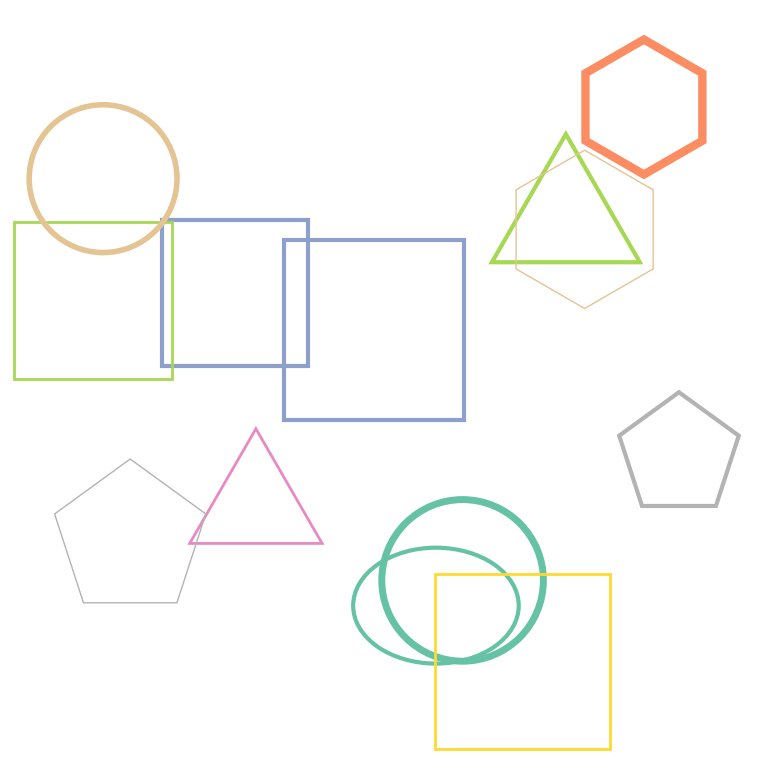[{"shape": "circle", "thickness": 2.5, "radius": 0.52, "center": [0.601, 0.246]}, {"shape": "oval", "thickness": 1.5, "radius": 0.54, "center": [0.566, 0.213]}, {"shape": "hexagon", "thickness": 3, "radius": 0.44, "center": [0.836, 0.861]}, {"shape": "square", "thickness": 1.5, "radius": 0.58, "center": [0.485, 0.572]}, {"shape": "square", "thickness": 1.5, "radius": 0.47, "center": [0.305, 0.62]}, {"shape": "triangle", "thickness": 1, "radius": 0.5, "center": [0.332, 0.344]}, {"shape": "triangle", "thickness": 1.5, "radius": 0.55, "center": [0.735, 0.715]}, {"shape": "square", "thickness": 1, "radius": 0.51, "center": [0.121, 0.609]}, {"shape": "square", "thickness": 1, "radius": 0.57, "center": [0.679, 0.141]}, {"shape": "circle", "thickness": 2, "radius": 0.48, "center": [0.134, 0.768]}, {"shape": "hexagon", "thickness": 0.5, "radius": 0.51, "center": [0.759, 0.702]}, {"shape": "pentagon", "thickness": 0.5, "radius": 0.52, "center": [0.169, 0.301]}, {"shape": "pentagon", "thickness": 1.5, "radius": 0.41, "center": [0.882, 0.409]}]